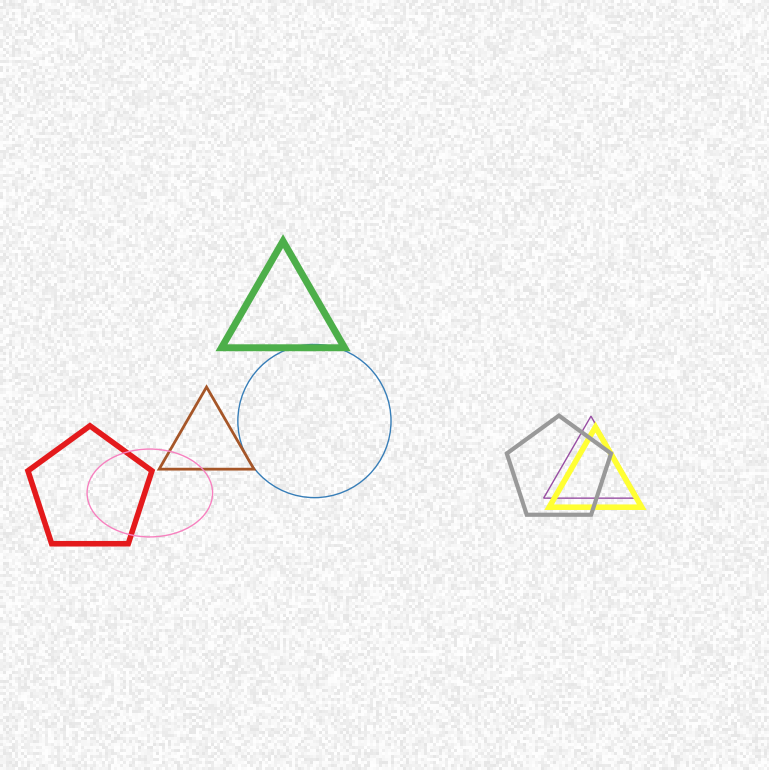[{"shape": "pentagon", "thickness": 2, "radius": 0.42, "center": [0.117, 0.362]}, {"shape": "circle", "thickness": 0.5, "radius": 0.5, "center": [0.408, 0.453]}, {"shape": "triangle", "thickness": 2.5, "radius": 0.46, "center": [0.368, 0.595]}, {"shape": "triangle", "thickness": 0.5, "radius": 0.35, "center": [0.767, 0.389]}, {"shape": "triangle", "thickness": 2, "radius": 0.35, "center": [0.773, 0.376]}, {"shape": "triangle", "thickness": 1, "radius": 0.36, "center": [0.268, 0.426]}, {"shape": "oval", "thickness": 0.5, "radius": 0.41, "center": [0.195, 0.36]}, {"shape": "pentagon", "thickness": 1.5, "radius": 0.36, "center": [0.726, 0.389]}]